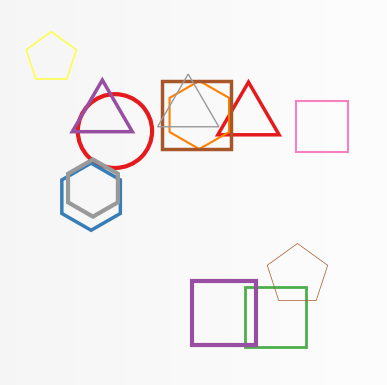[{"shape": "triangle", "thickness": 2.5, "radius": 0.46, "center": [0.641, 0.695]}, {"shape": "circle", "thickness": 3, "radius": 0.48, "center": [0.297, 0.66]}, {"shape": "hexagon", "thickness": 2.5, "radius": 0.44, "center": [0.235, 0.489]}, {"shape": "square", "thickness": 2, "radius": 0.39, "center": [0.711, 0.176]}, {"shape": "triangle", "thickness": 2.5, "radius": 0.45, "center": [0.264, 0.703]}, {"shape": "square", "thickness": 3, "radius": 0.42, "center": [0.578, 0.187]}, {"shape": "hexagon", "thickness": 1.5, "radius": 0.44, "center": [0.514, 0.701]}, {"shape": "pentagon", "thickness": 1, "radius": 0.34, "center": [0.132, 0.85]}, {"shape": "square", "thickness": 2.5, "radius": 0.44, "center": [0.507, 0.702]}, {"shape": "pentagon", "thickness": 0.5, "radius": 0.41, "center": [0.768, 0.286]}, {"shape": "square", "thickness": 1.5, "radius": 0.33, "center": [0.831, 0.671]}, {"shape": "hexagon", "thickness": 3, "radius": 0.37, "center": [0.24, 0.512]}, {"shape": "triangle", "thickness": 1, "radius": 0.46, "center": [0.486, 0.716]}]